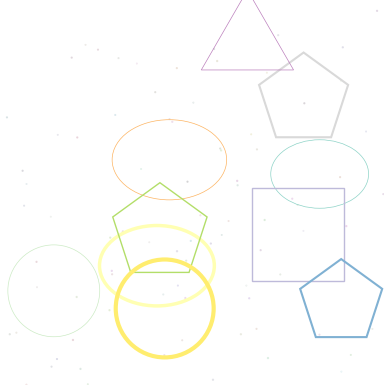[{"shape": "oval", "thickness": 0.5, "radius": 0.64, "center": [0.83, 0.548]}, {"shape": "oval", "thickness": 2.5, "radius": 0.75, "center": [0.408, 0.31]}, {"shape": "square", "thickness": 1, "radius": 0.6, "center": [0.775, 0.391]}, {"shape": "pentagon", "thickness": 1.5, "radius": 0.56, "center": [0.886, 0.215]}, {"shape": "oval", "thickness": 0.5, "radius": 0.74, "center": [0.44, 0.585]}, {"shape": "pentagon", "thickness": 1, "radius": 0.64, "center": [0.415, 0.397]}, {"shape": "pentagon", "thickness": 1.5, "radius": 0.61, "center": [0.789, 0.742]}, {"shape": "triangle", "thickness": 0.5, "radius": 0.69, "center": [0.643, 0.888]}, {"shape": "circle", "thickness": 0.5, "radius": 0.6, "center": [0.14, 0.245]}, {"shape": "circle", "thickness": 3, "radius": 0.64, "center": [0.428, 0.199]}]